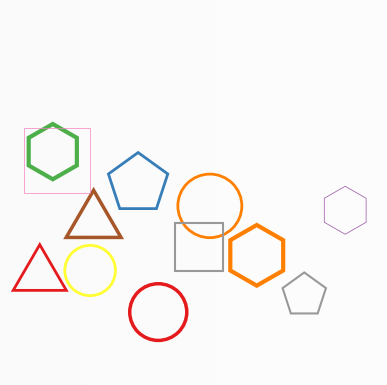[{"shape": "triangle", "thickness": 2, "radius": 0.4, "center": [0.103, 0.285]}, {"shape": "circle", "thickness": 2.5, "radius": 0.37, "center": [0.408, 0.189]}, {"shape": "pentagon", "thickness": 2, "radius": 0.4, "center": [0.356, 0.523]}, {"shape": "hexagon", "thickness": 3, "radius": 0.36, "center": [0.136, 0.606]}, {"shape": "hexagon", "thickness": 0.5, "radius": 0.31, "center": [0.891, 0.454]}, {"shape": "circle", "thickness": 2, "radius": 0.41, "center": [0.542, 0.465]}, {"shape": "hexagon", "thickness": 3, "radius": 0.39, "center": [0.663, 0.337]}, {"shape": "circle", "thickness": 2, "radius": 0.33, "center": [0.233, 0.297]}, {"shape": "triangle", "thickness": 2.5, "radius": 0.41, "center": [0.242, 0.424]}, {"shape": "square", "thickness": 0.5, "radius": 0.42, "center": [0.147, 0.582]}, {"shape": "pentagon", "thickness": 1.5, "radius": 0.29, "center": [0.785, 0.233]}, {"shape": "square", "thickness": 1.5, "radius": 0.31, "center": [0.514, 0.358]}]